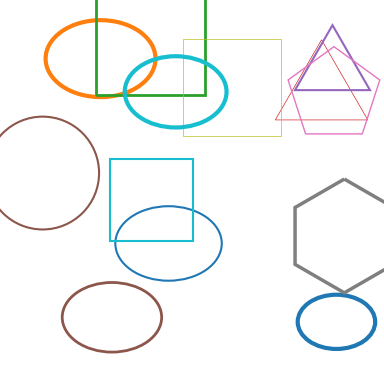[{"shape": "oval", "thickness": 1.5, "radius": 0.69, "center": [0.438, 0.368]}, {"shape": "oval", "thickness": 3, "radius": 0.5, "center": [0.874, 0.164]}, {"shape": "oval", "thickness": 3, "radius": 0.71, "center": [0.261, 0.848]}, {"shape": "square", "thickness": 2, "radius": 0.71, "center": [0.392, 0.895]}, {"shape": "triangle", "thickness": 0.5, "radius": 0.69, "center": [0.835, 0.758]}, {"shape": "triangle", "thickness": 1.5, "radius": 0.56, "center": [0.864, 0.822]}, {"shape": "oval", "thickness": 2, "radius": 0.65, "center": [0.291, 0.176]}, {"shape": "circle", "thickness": 1.5, "radius": 0.73, "center": [0.111, 0.551]}, {"shape": "pentagon", "thickness": 1, "radius": 0.63, "center": [0.867, 0.754]}, {"shape": "hexagon", "thickness": 2.5, "radius": 0.74, "center": [0.894, 0.387]}, {"shape": "square", "thickness": 0.5, "radius": 0.63, "center": [0.603, 0.773]}, {"shape": "square", "thickness": 1.5, "radius": 0.54, "center": [0.394, 0.481]}, {"shape": "oval", "thickness": 3, "radius": 0.66, "center": [0.456, 0.761]}]